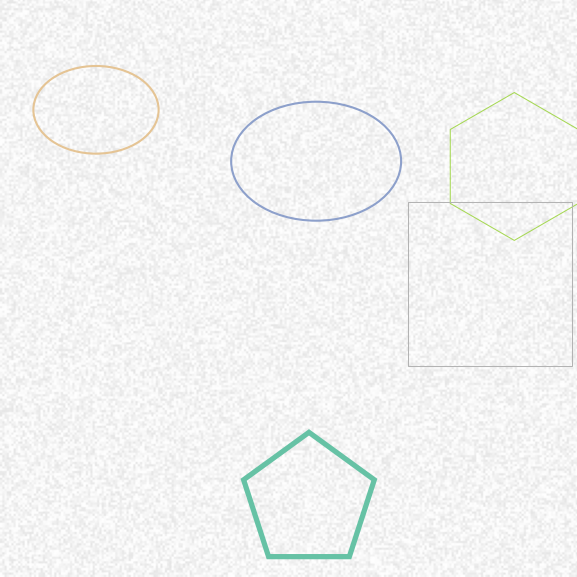[{"shape": "pentagon", "thickness": 2.5, "radius": 0.59, "center": [0.535, 0.132]}, {"shape": "oval", "thickness": 1, "radius": 0.74, "center": [0.547, 0.72]}, {"shape": "hexagon", "thickness": 0.5, "radius": 0.64, "center": [0.891, 0.711]}, {"shape": "oval", "thickness": 1, "radius": 0.54, "center": [0.166, 0.809]}, {"shape": "square", "thickness": 0.5, "radius": 0.71, "center": [0.849, 0.508]}]